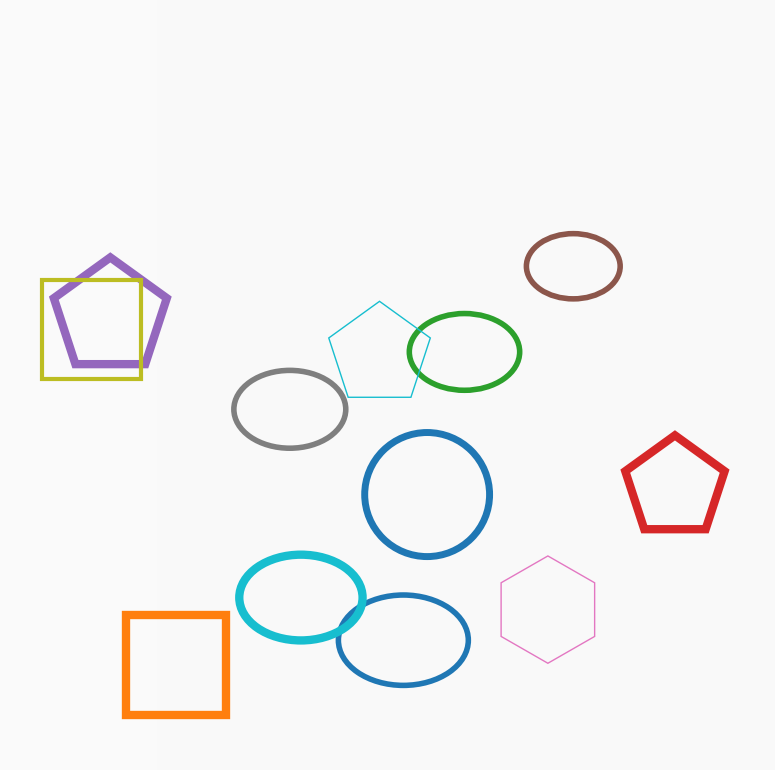[{"shape": "oval", "thickness": 2, "radius": 0.42, "center": [0.52, 0.169]}, {"shape": "circle", "thickness": 2.5, "radius": 0.4, "center": [0.551, 0.358]}, {"shape": "square", "thickness": 3, "radius": 0.32, "center": [0.227, 0.137]}, {"shape": "oval", "thickness": 2, "radius": 0.36, "center": [0.599, 0.543]}, {"shape": "pentagon", "thickness": 3, "radius": 0.34, "center": [0.871, 0.367]}, {"shape": "pentagon", "thickness": 3, "radius": 0.38, "center": [0.142, 0.589]}, {"shape": "oval", "thickness": 2, "radius": 0.3, "center": [0.74, 0.654]}, {"shape": "hexagon", "thickness": 0.5, "radius": 0.35, "center": [0.707, 0.208]}, {"shape": "oval", "thickness": 2, "radius": 0.36, "center": [0.374, 0.468]}, {"shape": "square", "thickness": 1.5, "radius": 0.32, "center": [0.118, 0.572]}, {"shape": "pentagon", "thickness": 0.5, "radius": 0.34, "center": [0.49, 0.54]}, {"shape": "oval", "thickness": 3, "radius": 0.4, "center": [0.388, 0.224]}]